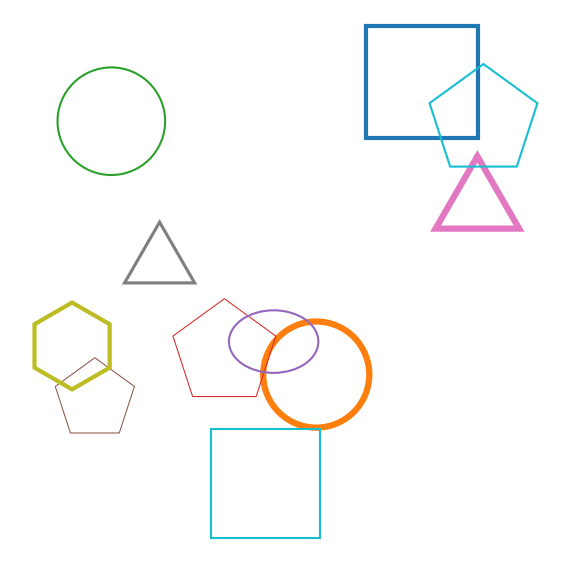[{"shape": "square", "thickness": 2, "radius": 0.49, "center": [0.73, 0.858]}, {"shape": "circle", "thickness": 3, "radius": 0.46, "center": [0.548, 0.351]}, {"shape": "circle", "thickness": 1, "radius": 0.47, "center": [0.193, 0.789]}, {"shape": "pentagon", "thickness": 0.5, "radius": 0.47, "center": [0.389, 0.388]}, {"shape": "oval", "thickness": 1, "radius": 0.39, "center": [0.474, 0.408]}, {"shape": "pentagon", "thickness": 0.5, "radius": 0.36, "center": [0.164, 0.308]}, {"shape": "triangle", "thickness": 3, "radius": 0.42, "center": [0.827, 0.645]}, {"shape": "triangle", "thickness": 1.5, "radius": 0.35, "center": [0.276, 0.544]}, {"shape": "hexagon", "thickness": 2, "radius": 0.38, "center": [0.125, 0.4]}, {"shape": "pentagon", "thickness": 1, "radius": 0.49, "center": [0.837, 0.79]}, {"shape": "square", "thickness": 1, "radius": 0.47, "center": [0.46, 0.162]}]